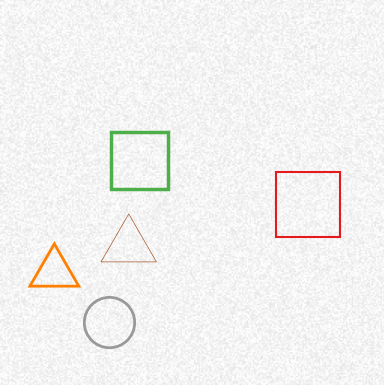[{"shape": "square", "thickness": 1.5, "radius": 0.42, "center": [0.8, 0.47]}, {"shape": "square", "thickness": 2.5, "radius": 0.37, "center": [0.362, 0.584]}, {"shape": "triangle", "thickness": 2, "radius": 0.37, "center": [0.141, 0.293]}, {"shape": "triangle", "thickness": 0.5, "radius": 0.42, "center": [0.334, 0.361]}, {"shape": "circle", "thickness": 2, "radius": 0.33, "center": [0.284, 0.162]}]